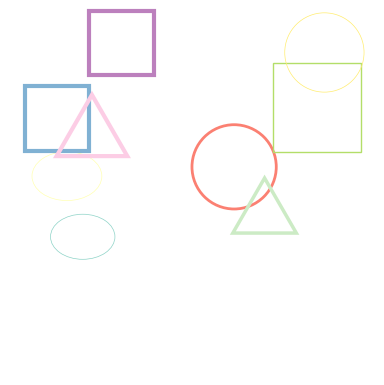[{"shape": "oval", "thickness": 0.5, "radius": 0.42, "center": [0.215, 0.385]}, {"shape": "oval", "thickness": 0.5, "radius": 0.45, "center": [0.174, 0.542]}, {"shape": "circle", "thickness": 2, "radius": 0.55, "center": [0.608, 0.567]}, {"shape": "square", "thickness": 3, "radius": 0.42, "center": [0.148, 0.692]}, {"shape": "square", "thickness": 1, "radius": 0.57, "center": [0.824, 0.721]}, {"shape": "triangle", "thickness": 3, "radius": 0.53, "center": [0.239, 0.648]}, {"shape": "square", "thickness": 3, "radius": 0.42, "center": [0.315, 0.889]}, {"shape": "triangle", "thickness": 2.5, "radius": 0.48, "center": [0.687, 0.442]}, {"shape": "circle", "thickness": 0.5, "radius": 0.51, "center": [0.843, 0.864]}]